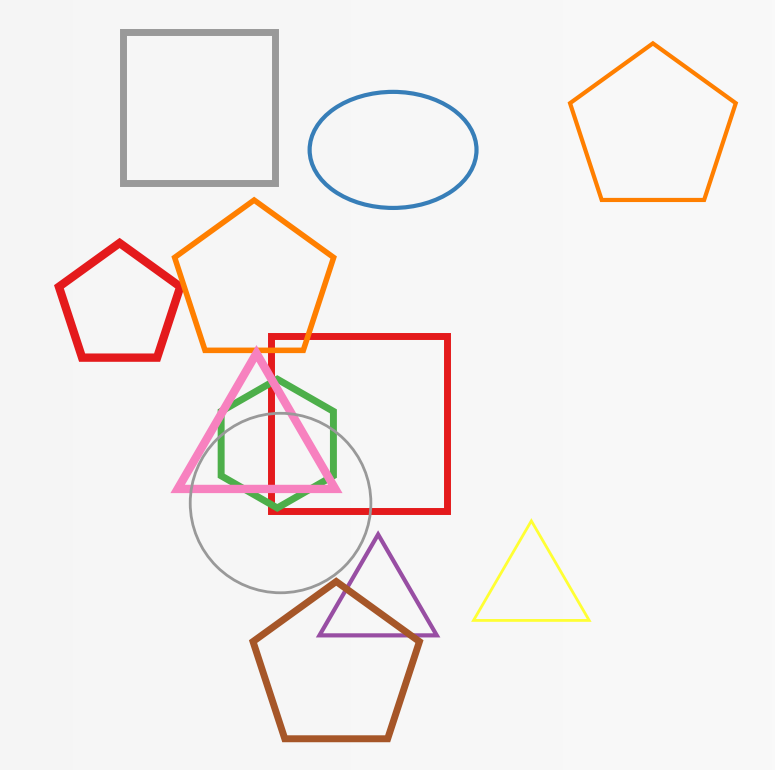[{"shape": "square", "thickness": 2.5, "radius": 0.57, "center": [0.463, 0.45]}, {"shape": "pentagon", "thickness": 3, "radius": 0.41, "center": [0.154, 0.602]}, {"shape": "oval", "thickness": 1.5, "radius": 0.54, "center": [0.507, 0.805]}, {"shape": "hexagon", "thickness": 2.5, "radius": 0.42, "center": [0.358, 0.424]}, {"shape": "triangle", "thickness": 1.5, "radius": 0.44, "center": [0.488, 0.219]}, {"shape": "pentagon", "thickness": 2, "radius": 0.54, "center": [0.328, 0.632]}, {"shape": "pentagon", "thickness": 1.5, "radius": 0.56, "center": [0.842, 0.831]}, {"shape": "triangle", "thickness": 1, "radius": 0.43, "center": [0.686, 0.237]}, {"shape": "pentagon", "thickness": 2.5, "radius": 0.56, "center": [0.434, 0.132]}, {"shape": "triangle", "thickness": 3, "radius": 0.59, "center": [0.331, 0.424]}, {"shape": "square", "thickness": 2.5, "radius": 0.49, "center": [0.257, 0.86]}, {"shape": "circle", "thickness": 1, "radius": 0.58, "center": [0.362, 0.347]}]